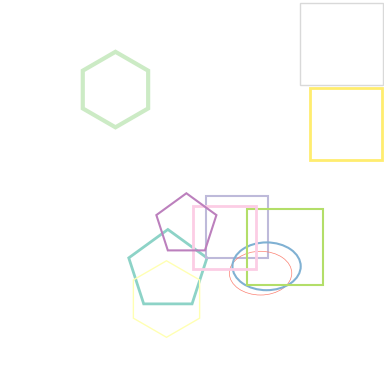[{"shape": "pentagon", "thickness": 2, "radius": 0.53, "center": [0.436, 0.297]}, {"shape": "hexagon", "thickness": 1, "radius": 0.5, "center": [0.432, 0.223]}, {"shape": "square", "thickness": 1.5, "radius": 0.41, "center": [0.615, 0.41]}, {"shape": "oval", "thickness": 0.5, "radius": 0.41, "center": [0.677, 0.291]}, {"shape": "oval", "thickness": 1.5, "radius": 0.44, "center": [0.692, 0.308]}, {"shape": "square", "thickness": 1.5, "radius": 0.49, "center": [0.741, 0.358]}, {"shape": "square", "thickness": 2, "radius": 0.41, "center": [0.583, 0.384]}, {"shape": "square", "thickness": 1, "radius": 0.53, "center": [0.887, 0.885]}, {"shape": "pentagon", "thickness": 1.5, "radius": 0.41, "center": [0.484, 0.416]}, {"shape": "hexagon", "thickness": 3, "radius": 0.49, "center": [0.3, 0.767]}, {"shape": "square", "thickness": 2, "radius": 0.47, "center": [0.898, 0.677]}]